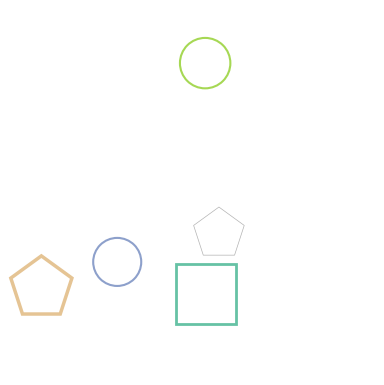[{"shape": "square", "thickness": 2, "radius": 0.39, "center": [0.535, 0.237]}, {"shape": "circle", "thickness": 1.5, "radius": 0.31, "center": [0.304, 0.32]}, {"shape": "circle", "thickness": 1.5, "radius": 0.33, "center": [0.533, 0.836]}, {"shape": "pentagon", "thickness": 2.5, "radius": 0.42, "center": [0.107, 0.252]}, {"shape": "pentagon", "thickness": 0.5, "radius": 0.35, "center": [0.569, 0.393]}]